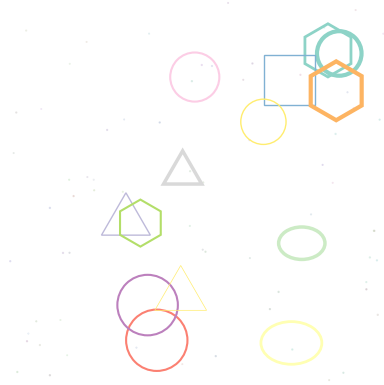[{"shape": "circle", "thickness": 3, "radius": 0.29, "center": [0.881, 0.861]}, {"shape": "hexagon", "thickness": 2, "radius": 0.35, "center": [0.852, 0.869]}, {"shape": "oval", "thickness": 2, "radius": 0.4, "center": [0.757, 0.109]}, {"shape": "triangle", "thickness": 1, "radius": 0.37, "center": [0.327, 0.426]}, {"shape": "circle", "thickness": 1.5, "radius": 0.4, "center": [0.407, 0.116]}, {"shape": "square", "thickness": 1, "radius": 0.33, "center": [0.752, 0.793]}, {"shape": "hexagon", "thickness": 3, "radius": 0.38, "center": [0.873, 0.764]}, {"shape": "hexagon", "thickness": 1.5, "radius": 0.31, "center": [0.365, 0.421]}, {"shape": "circle", "thickness": 1.5, "radius": 0.32, "center": [0.506, 0.8]}, {"shape": "triangle", "thickness": 2.5, "radius": 0.29, "center": [0.474, 0.551]}, {"shape": "circle", "thickness": 1.5, "radius": 0.39, "center": [0.383, 0.208]}, {"shape": "oval", "thickness": 2.5, "radius": 0.3, "center": [0.784, 0.368]}, {"shape": "circle", "thickness": 1, "radius": 0.29, "center": [0.684, 0.684]}, {"shape": "triangle", "thickness": 0.5, "radius": 0.39, "center": [0.469, 0.233]}]